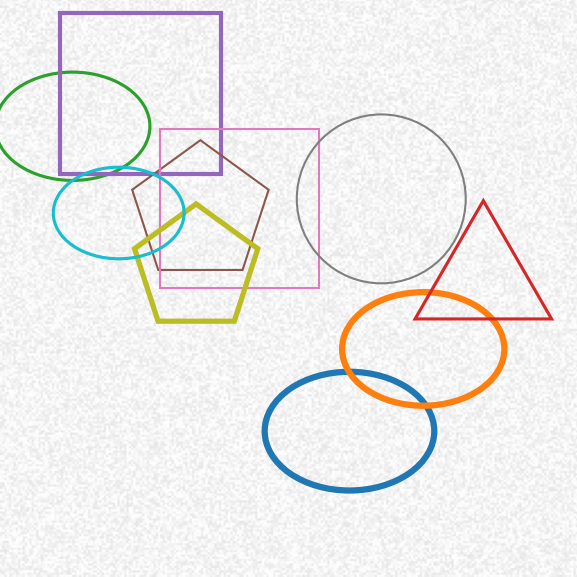[{"shape": "oval", "thickness": 3, "radius": 0.73, "center": [0.605, 0.253]}, {"shape": "oval", "thickness": 3, "radius": 0.7, "center": [0.733, 0.395]}, {"shape": "oval", "thickness": 1.5, "radius": 0.67, "center": [0.126, 0.78]}, {"shape": "triangle", "thickness": 1.5, "radius": 0.68, "center": [0.837, 0.515]}, {"shape": "square", "thickness": 2, "radius": 0.7, "center": [0.243, 0.837]}, {"shape": "pentagon", "thickness": 1, "radius": 0.62, "center": [0.347, 0.632]}, {"shape": "square", "thickness": 1, "radius": 0.69, "center": [0.415, 0.638]}, {"shape": "circle", "thickness": 1, "radius": 0.73, "center": [0.66, 0.655]}, {"shape": "pentagon", "thickness": 2.5, "radius": 0.56, "center": [0.34, 0.534]}, {"shape": "oval", "thickness": 1.5, "radius": 0.57, "center": [0.206, 0.63]}]